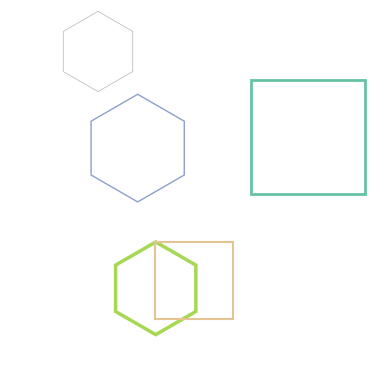[{"shape": "square", "thickness": 2, "radius": 0.74, "center": [0.801, 0.644]}, {"shape": "hexagon", "thickness": 1, "radius": 0.7, "center": [0.358, 0.615]}, {"shape": "hexagon", "thickness": 2.5, "radius": 0.6, "center": [0.404, 0.251]}, {"shape": "square", "thickness": 1.5, "radius": 0.51, "center": [0.504, 0.272]}, {"shape": "hexagon", "thickness": 0.5, "radius": 0.52, "center": [0.255, 0.866]}]